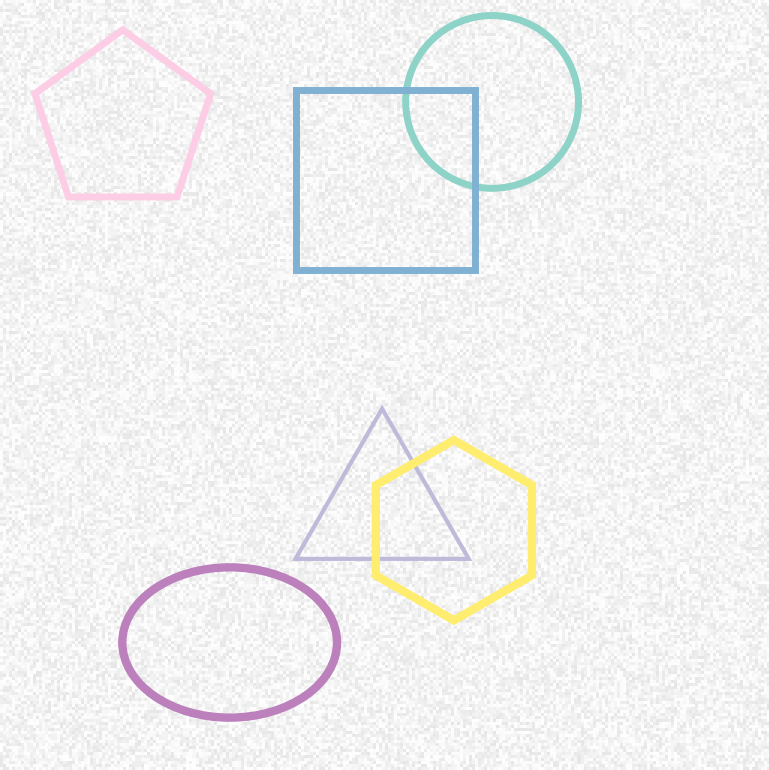[{"shape": "circle", "thickness": 2.5, "radius": 0.56, "center": [0.639, 0.868]}, {"shape": "triangle", "thickness": 1.5, "radius": 0.65, "center": [0.496, 0.339]}, {"shape": "square", "thickness": 2.5, "radius": 0.58, "center": [0.501, 0.766]}, {"shape": "pentagon", "thickness": 2.5, "radius": 0.6, "center": [0.159, 0.841]}, {"shape": "oval", "thickness": 3, "radius": 0.7, "center": [0.298, 0.166]}, {"shape": "hexagon", "thickness": 3, "radius": 0.59, "center": [0.589, 0.311]}]